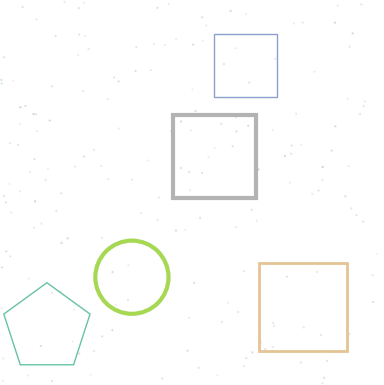[{"shape": "pentagon", "thickness": 1, "radius": 0.59, "center": [0.122, 0.148]}, {"shape": "square", "thickness": 1, "radius": 0.41, "center": [0.638, 0.829]}, {"shape": "circle", "thickness": 3, "radius": 0.48, "center": [0.343, 0.28]}, {"shape": "square", "thickness": 2, "radius": 0.57, "center": [0.786, 0.203]}, {"shape": "square", "thickness": 3, "radius": 0.54, "center": [0.557, 0.593]}]